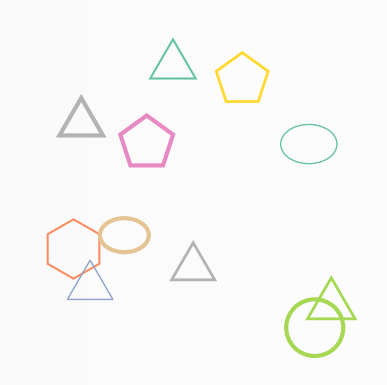[{"shape": "triangle", "thickness": 1.5, "radius": 0.34, "center": [0.446, 0.83]}, {"shape": "oval", "thickness": 1, "radius": 0.36, "center": [0.797, 0.626]}, {"shape": "hexagon", "thickness": 1.5, "radius": 0.38, "center": [0.19, 0.353]}, {"shape": "triangle", "thickness": 1, "radius": 0.34, "center": [0.233, 0.256]}, {"shape": "pentagon", "thickness": 3, "radius": 0.36, "center": [0.379, 0.628]}, {"shape": "triangle", "thickness": 2, "radius": 0.35, "center": [0.855, 0.207]}, {"shape": "circle", "thickness": 3, "radius": 0.37, "center": [0.812, 0.149]}, {"shape": "pentagon", "thickness": 2, "radius": 0.35, "center": [0.625, 0.793]}, {"shape": "oval", "thickness": 3, "radius": 0.32, "center": [0.321, 0.389]}, {"shape": "triangle", "thickness": 3, "radius": 0.32, "center": [0.21, 0.681]}, {"shape": "triangle", "thickness": 2, "radius": 0.32, "center": [0.499, 0.305]}]